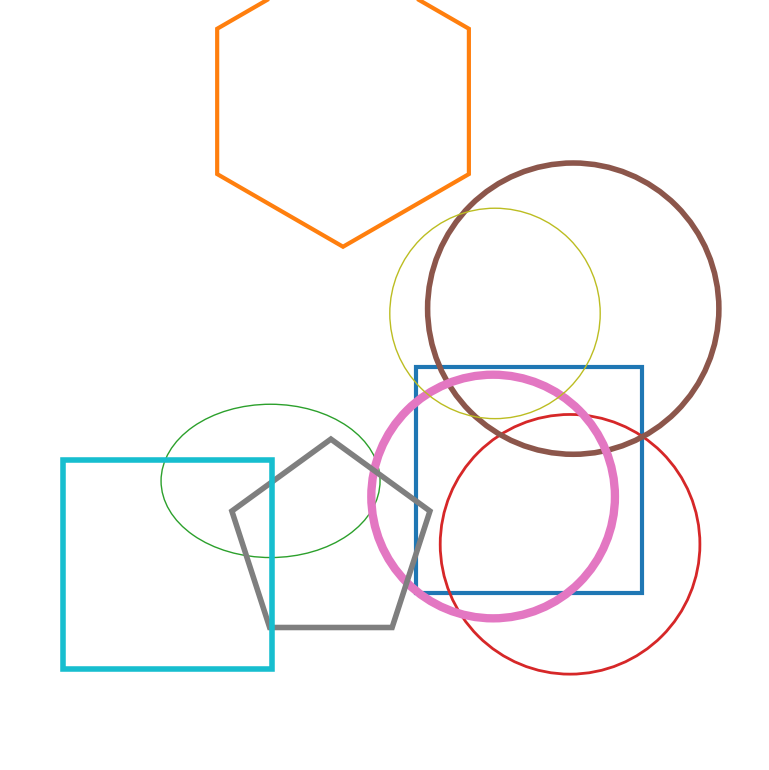[{"shape": "square", "thickness": 1.5, "radius": 0.73, "center": [0.687, 0.377]}, {"shape": "hexagon", "thickness": 1.5, "radius": 0.94, "center": [0.445, 0.868]}, {"shape": "oval", "thickness": 0.5, "radius": 0.71, "center": [0.351, 0.375]}, {"shape": "circle", "thickness": 1, "radius": 0.84, "center": [0.74, 0.293]}, {"shape": "circle", "thickness": 2, "radius": 0.95, "center": [0.744, 0.599]}, {"shape": "circle", "thickness": 3, "radius": 0.79, "center": [0.64, 0.355]}, {"shape": "pentagon", "thickness": 2, "radius": 0.68, "center": [0.43, 0.294]}, {"shape": "circle", "thickness": 0.5, "radius": 0.68, "center": [0.643, 0.593]}, {"shape": "square", "thickness": 2, "radius": 0.68, "center": [0.217, 0.267]}]